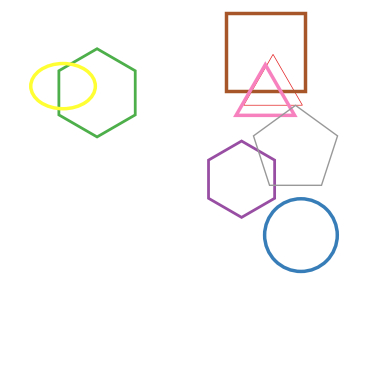[{"shape": "triangle", "thickness": 0.5, "radius": 0.44, "center": [0.709, 0.771]}, {"shape": "circle", "thickness": 2.5, "radius": 0.47, "center": [0.782, 0.389]}, {"shape": "hexagon", "thickness": 2, "radius": 0.57, "center": [0.252, 0.759]}, {"shape": "hexagon", "thickness": 2, "radius": 0.5, "center": [0.627, 0.535]}, {"shape": "oval", "thickness": 2.5, "radius": 0.42, "center": [0.164, 0.776]}, {"shape": "square", "thickness": 2.5, "radius": 0.51, "center": [0.689, 0.865]}, {"shape": "triangle", "thickness": 2.5, "radius": 0.44, "center": [0.689, 0.744]}, {"shape": "pentagon", "thickness": 1, "radius": 0.57, "center": [0.768, 0.612]}]